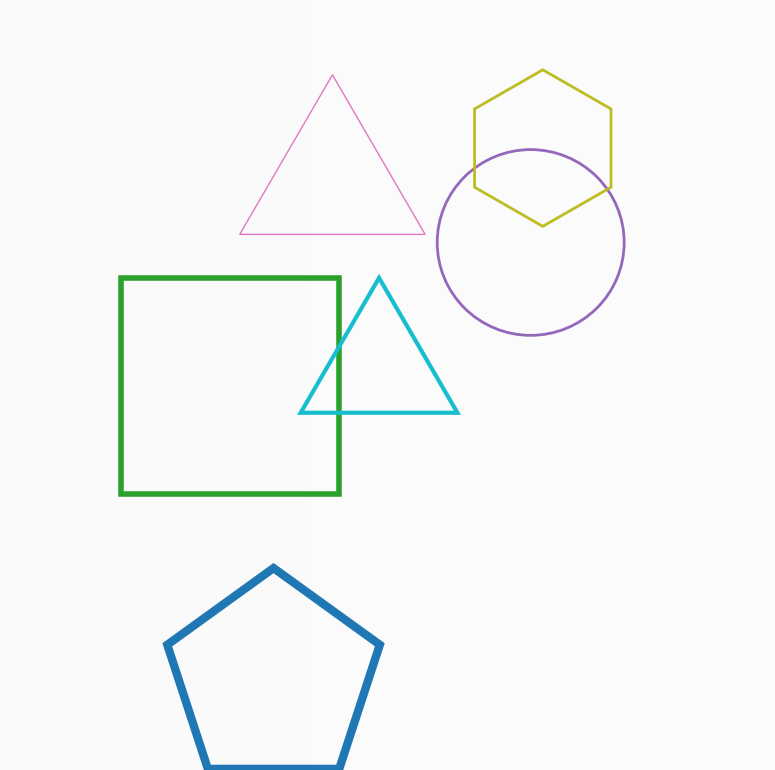[{"shape": "pentagon", "thickness": 3, "radius": 0.72, "center": [0.353, 0.118]}, {"shape": "square", "thickness": 2, "radius": 0.7, "center": [0.297, 0.498]}, {"shape": "circle", "thickness": 1, "radius": 0.6, "center": [0.685, 0.685]}, {"shape": "triangle", "thickness": 0.5, "radius": 0.69, "center": [0.429, 0.765]}, {"shape": "hexagon", "thickness": 1, "radius": 0.51, "center": [0.7, 0.808]}, {"shape": "triangle", "thickness": 1.5, "radius": 0.58, "center": [0.489, 0.522]}]